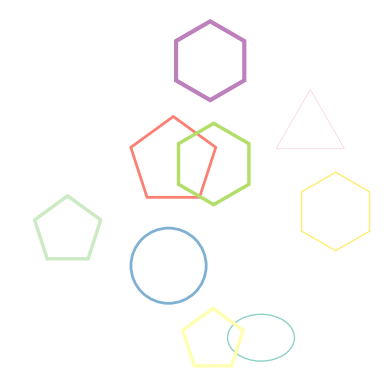[{"shape": "oval", "thickness": 1, "radius": 0.43, "center": [0.678, 0.123]}, {"shape": "pentagon", "thickness": 2.5, "radius": 0.41, "center": [0.553, 0.117]}, {"shape": "pentagon", "thickness": 2, "radius": 0.58, "center": [0.45, 0.581]}, {"shape": "circle", "thickness": 2, "radius": 0.49, "center": [0.438, 0.31]}, {"shape": "hexagon", "thickness": 2.5, "radius": 0.53, "center": [0.555, 0.574]}, {"shape": "triangle", "thickness": 0.5, "radius": 0.51, "center": [0.806, 0.665]}, {"shape": "hexagon", "thickness": 3, "radius": 0.51, "center": [0.546, 0.842]}, {"shape": "pentagon", "thickness": 2.5, "radius": 0.45, "center": [0.176, 0.401]}, {"shape": "hexagon", "thickness": 1, "radius": 0.51, "center": [0.872, 0.451]}]